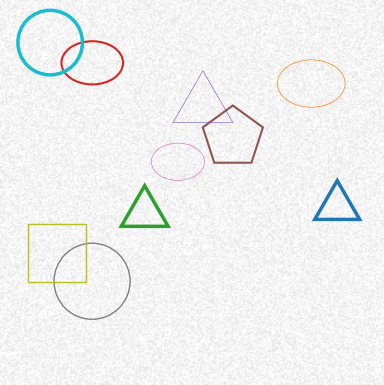[{"shape": "triangle", "thickness": 2.5, "radius": 0.34, "center": [0.876, 0.464]}, {"shape": "oval", "thickness": 0.5, "radius": 0.44, "center": [0.808, 0.783]}, {"shape": "triangle", "thickness": 2.5, "radius": 0.35, "center": [0.376, 0.447]}, {"shape": "oval", "thickness": 1.5, "radius": 0.4, "center": [0.24, 0.837]}, {"shape": "triangle", "thickness": 0.5, "radius": 0.45, "center": [0.527, 0.726]}, {"shape": "pentagon", "thickness": 1.5, "radius": 0.41, "center": [0.605, 0.644]}, {"shape": "oval", "thickness": 0.5, "radius": 0.35, "center": [0.462, 0.58]}, {"shape": "circle", "thickness": 1, "radius": 0.49, "center": [0.239, 0.269]}, {"shape": "square", "thickness": 1, "radius": 0.38, "center": [0.148, 0.343]}, {"shape": "circle", "thickness": 2.5, "radius": 0.42, "center": [0.13, 0.889]}]